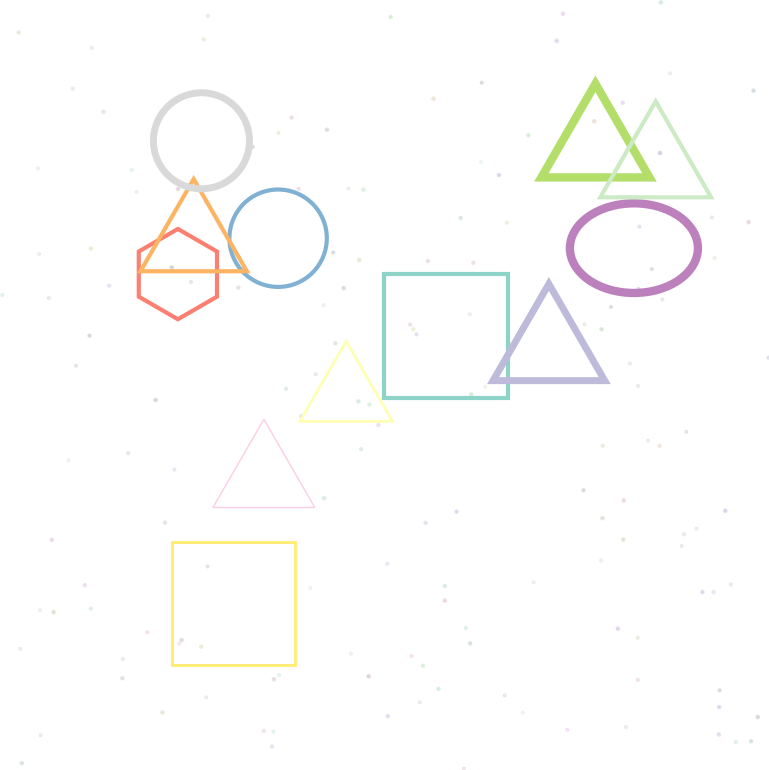[{"shape": "square", "thickness": 1.5, "radius": 0.4, "center": [0.579, 0.563]}, {"shape": "triangle", "thickness": 1, "radius": 0.35, "center": [0.45, 0.487]}, {"shape": "triangle", "thickness": 2.5, "radius": 0.42, "center": [0.713, 0.548]}, {"shape": "hexagon", "thickness": 1.5, "radius": 0.29, "center": [0.231, 0.644]}, {"shape": "circle", "thickness": 1.5, "radius": 0.32, "center": [0.361, 0.691]}, {"shape": "triangle", "thickness": 1.5, "radius": 0.4, "center": [0.252, 0.688]}, {"shape": "triangle", "thickness": 3, "radius": 0.41, "center": [0.773, 0.81]}, {"shape": "triangle", "thickness": 0.5, "radius": 0.38, "center": [0.343, 0.379]}, {"shape": "circle", "thickness": 2.5, "radius": 0.31, "center": [0.262, 0.817]}, {"shape": "oval", "thickness": 3, "radius": 0.42, "center": [0.823, 0.678]}, {"shape": "triangle", "thickness": 1.5, "radius": 0.42, "center": [0.852, 0.785]}, {"shape": "square", "thickness": 1, "radius": 0.4, "center": [0.303, 0.216]}]